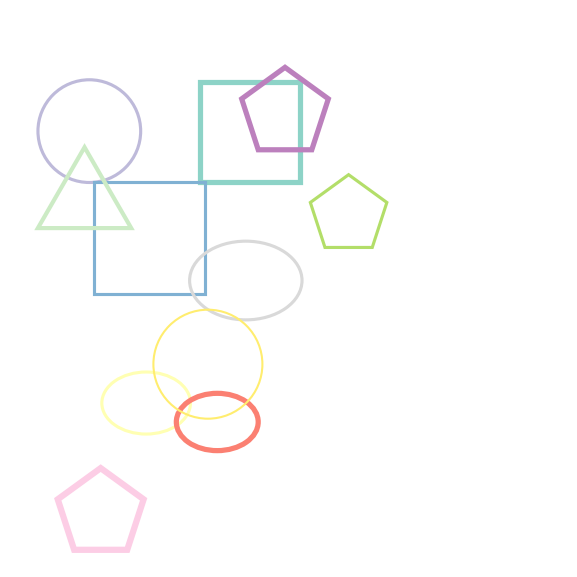[{"shape": "square", "thickness": 2.5, "radius": 0.43, "center": [0.433, 0.77]}, {"shape": "oval", "thickness": 1.5, "radius": 0.38, "center": [0.253, 0.301]}, {"shape": "circle", "thickness": 1.5, "radius": 0.44, "center": [0.155, 0.772]}, {"shape": "oval", "thickness": 2.5, "radius": 0.35, "center": [0.376, 0.268]}, {"shape": "square", "thickness": 1.5, "radius": 0.48, "center": [0.259, 0.587]}, {"shape": "pentagon", "thickness": 1.5, "radius": 0.35, "center": [0.604, 0.627]}, {"shape": "pentagon", "thickness": 3, "radius": 0.39, "center": [0.174, 0.11]}, {"shape": "oval", "thickness": 1.5, "radius": 0.49, "center": [0.426, 0.513]}, {"shape": "pentagon", "thickness": 2.5, "radius": 0.39, "center": [0.494, 0.804]}, {"shape": "triangle", "thickness": 2, "radius": 0.47, "center": [0.146, 0.651]}, {"shape": "circle", "thickness": 1, "radius": 0.47, "center": [0.36, 0.368]}]